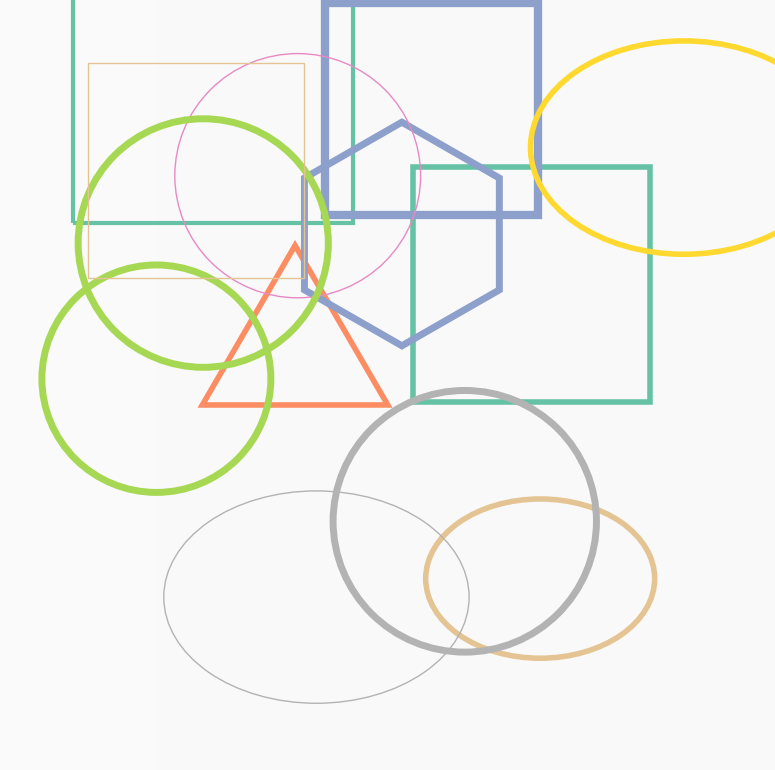[{"shape": "square", "thickness": 1.5, "radius": 0.9, "center": [0.275, 0.891]}, {"shape": "square", "thickness": 2, "radius": 0.76, "center": [0.685, 0.631]}, {"shape": "triangle", "thickness": 2, "radius": 0.69, "center": [0.381, 0.543]}, {"shape": "square", "thickness": 3, "radius": 0.69, "center": [0.557, 0.858]}, {"shape": "hexagon", "thickness": 2.5, "radius": 0.73, "center": [0.519, 0.696]}, {"shape": "circle", "thickness": 0.5, "radius": 0.79, "center": [0.384, 0.772]}, {"shape": "circle", "thickness": 2.5, "radius": 0.81, "center": [0.262, 0.684]}, {"shape": "circle", "thickness": 2.5, "radius": 0.74, "center": [0.202, 0.508]}, {"shape": "oval", "thickness": 2, "radius": 0.99, "center": [0.882, 0.808]}, {"shape": "square", "thickness": 0.5, "radius": 0.7, "center": [0.253, 0.779]}, {"shape": "oval", "thickness": 2, "radius": 0.74, "center": [0.697, 0.249]}, {"shape": "circle", "thickness": 2.5, "radius": 0.85, "center": [0.6, 0.323]}, {"shape": "oval", "thickness": 0.5, "radius": 0.98, "center": [0.408, 0.225]}]